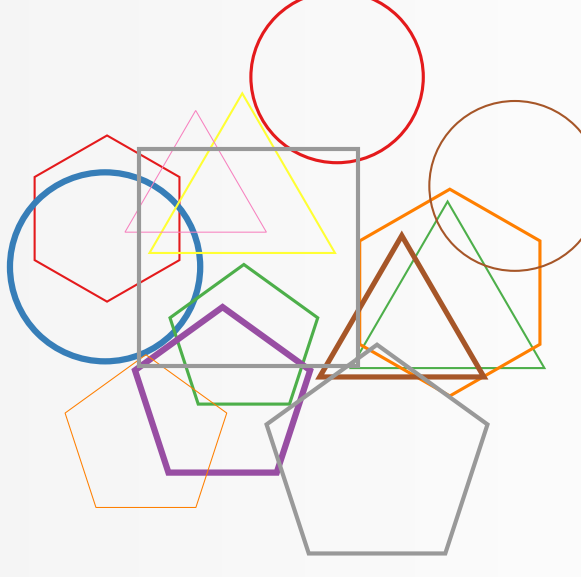[{"shape": "circle", "thickness": 1.5, "radius": 0.74, "center": [0.58, 0.866]}, {"shape": "hexagon", "thickness": 1, "radius": 0.72, "center": [0.184, 0.621]}, {"shape": "circle", "thickness": 3, "radius": 0.82, "center": [0.181, 0.537]}, {"shape": "pentagon", "thickness": 1.5, "radius": 0.67, "center": [0.42, 0.408]}, {"shape": "triangle", "thickness": 1, "radius": 0.96, "center": [0.77, 0.458]}, {"shape": "pentagon", "thickness": 3, "radius": 0.79, "center": [0.383, 0.309]}, {"shape": "pentagon", "thickness": 0.5, "radius": 0.73, "center": [0.251, 0.239]}, {"shape": "hexagon", "thickness": 1.5, "radius": 0.9, "center": [0.774, 0.492]}, {"shape": "triangle", "thickness": 1, "radius": 0.92, "center": [0.417, 0.653]}, {"shape": "triangle", "thickness": 2.5, "radius": 0.82, "center": [0.691, 0.428]}, {"shape": "circle", "thickness": 1, "radius": 0.74, "center": [0.886, 0.677]}, {"shape": "triangle", "thickness": 0.5, "radius": 0.7, "center": [0.337, 0.667]}, {"shape": "square", "thickness": 2, "radius": 0.94, "center": [0.427, 0.553]}, {"shape": "pentagon", "thickness": 2, "radius": 1.0, "center": [0.649, 0.202]}]